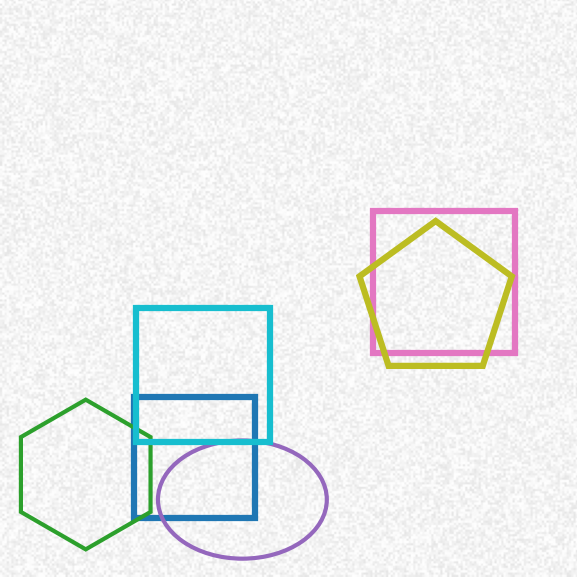[{"shape": "square", "thickness": 3, "radius": 0.52, "center": [0.336, 0.207]}, {"shape": "hexagon", "thickness": 2, "radius": 0.65, "center": [0.148, 0.177]}, {"shape": "oval", "thickness": 2, "radius": 0.73, "center": [0.42, 0.134]}, {"shape": "square", "thickness": 3, "radius": 0.61, "center": [0.769, 0.511]}, {"shape": "pentagon", "thickness": 3, "radius": 0.69, "center": [0.754, 0.478]}, {"shape": "square", "thickness": 3, "radius": 0.58, "center": [0.352, 0.349]}]